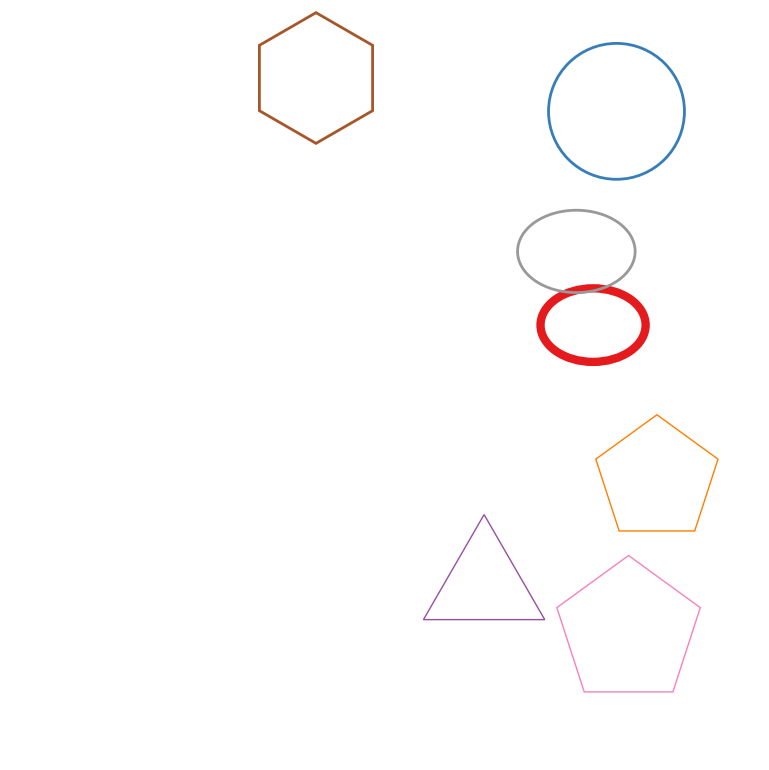[{"shape": "oval", "thickness": 3, "radius": 0.34, "center": [0.77, 0.578]}, {"shape": "circle", "thickness": 1, "radius": 0.44, "center": [0.801, 0.855]}, {"shape": "triangle", "thickness": 0.5, "radius": 0.45, "center": [0.629, 0.241]}, {"shape": "pentagon", "thickness": 0.5, "radius": 0.42, "center": [0.853, 0.378]}, {"shape": "hexagon", "thickness": 1, "radius": 0.42, "center": [0.41, 0.899]}, {"shape": "pentagon", "thickness": 0.5, "radius": 0.49, "center": [0.816, 0.181]}, {"shape": "oval", "thickness": 1, "radius": 0.38, "center": [0.748, 0.674]}]